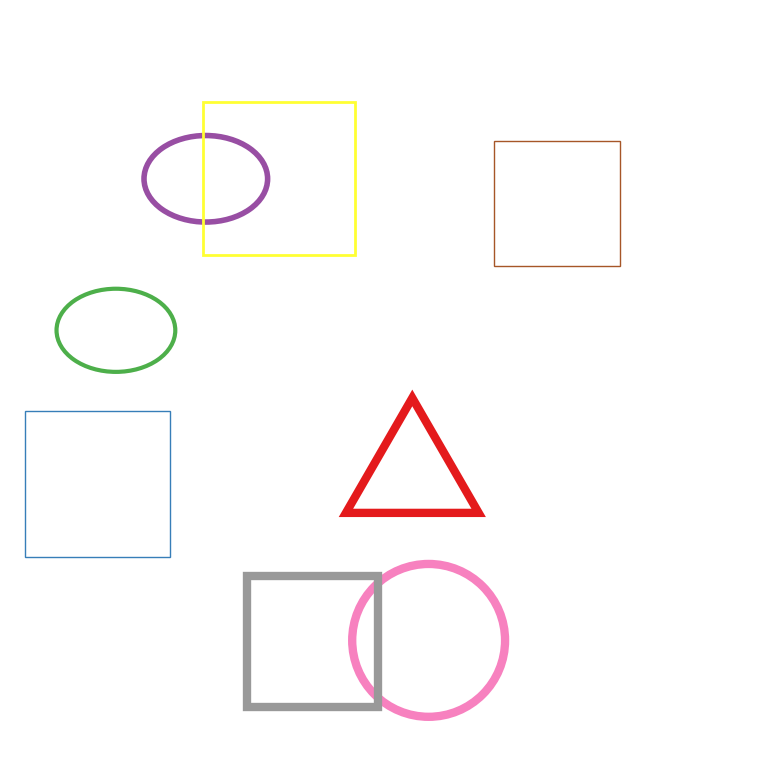[{"shape": "triangle", "thickness": 3, "radius": 0.5, "center": [0.535, 0.384]}, {"shape": "square", "thickness": 0.5, "radius": 0.47, "center": [0.126, 0.371]}, {"shape": "oval", "thickness": 1.5, "radius": 0.39, "center": [0.151, 0.571]}, {"shape": "oval", "thickness": 2, "radius": 0.4, "center": [0.267, 0.768]}, {"shape": "square", "thickness": 1, "radius": 0.5, "center": [0.362, 0.768]}, {"shape": "square", "thickness": 0.5, "radius": 0.41, "center": [0.724, 0.736]}, {"shape": "circle", "thickness": 3, "radius": 0.5, "center": [0.557, 0.168]}, {"shape": "square", "thickness": 3, "radius": 0.43, "center": [0.406, 0.167]}]